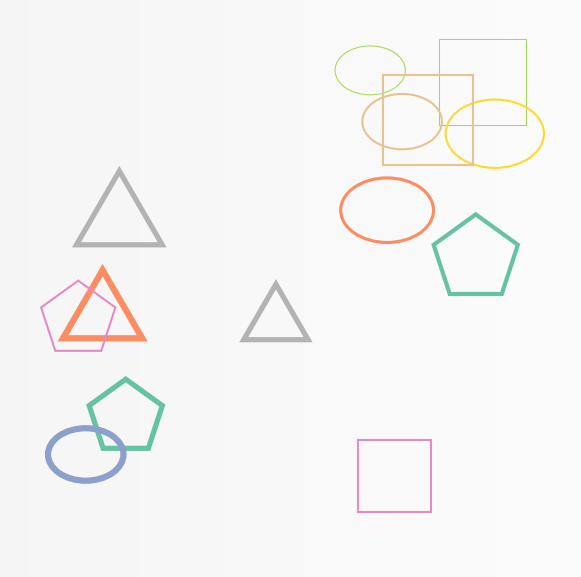[{"shape": "pentagon", "thickness": 2, "radius": 0.38, "center": [0.819, 0.552]}, {"shape": "pentagon", "thickness": 2.5, "radius": 0.33, "center": [0.216, 0.276]}, {"shape": "triangle", "thickness": 3, "radius": 0.39, "center": [0.177, 0.453]}, {"shape": "oval", "thickness": 1.5, "radius": 0.4, "center": [0.666, 0.635]}, {"shape": "oval", "thickness": 3, "radius": 0.32, "center": [0.147, 0.212]}, {"shape": "pentagon", "thickness": 1, "radius": 0.34, "center": [0.135, 0.446]}, {"shape": "square", "thickness": 1, "radius": 0.31, "center": [0.678, 0.175]}, {"shape": "square", "thickness": 0.5, "radius": 0.37, "center": [0.83, 0.857]}, {"shape": "oval", "thickness": 0.5, "radius": 0.3, "center": [0.637, 0.877]}, {"shape": "oval", "thickness": 1, "radius": 0.42, "center": [0.851, 0.768]}, {"shape": "square", "thickness": 1, "radius": 0.39, "center": [0.736, 0.791]}, {"shape": "oval", "thickness": 1, "radius": 0.34, "center": [0.692, 0.789]}, {"shape": "triangle", "thickness": 2.5, "radius": 0.43, "center": [0.205, 0.618]}, {"shape": "triangle", "thickness": 2.5, "radius": 0.32, "center": [0.475, 0.443]}]